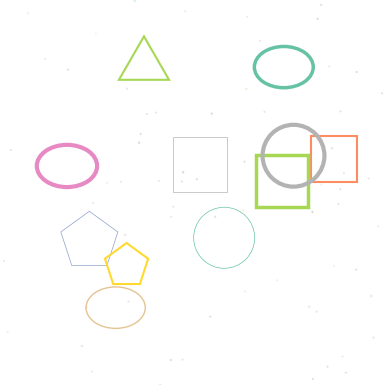[{"shape": "circle", "thickness": 0.5, "radius": 0.4, "center": [0.582, 0.382]}, {"shape": "oval", "thickness": 2.5, "radius": 0.38, "center": [0.737, 0.826]}, {"shape": "square", "thickness": 1.5, "radius": 0.3, "center": [0.867, 0.587]}, {"shape": "pentagon", "thickness": 0.5, "radius": 0.39, "center": [0.232, 0.373]}, {"shape": "oval", "thickness": 3, "radius": 0.39, "center": [0.174, 0.569]}, {"shape": "square", "thickness": 2.5, "radius": 0.34, "center": [0.733, 0.53]}, {"shape": "triangle", "thickness": 1.5, "radius": 0.38, "center": [0.374, 0.83]}, {"shape": "pentagon", "thickness": 1.5, "radius": 0.29, "center": [0.329, 0.31]}, {"shape": "oval", "thickness": 1, "radius": 0.38, "center": [0.3, 0.201]}, {"shape": "square", "thickness": 0.5, "radius": 0.35, "center": [0.519, 0.573]}, {"shape": "circle", "thickness": 3, "radius": 0.4, "center": [0.762, 0.596]}]